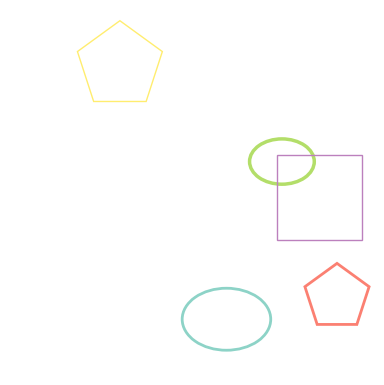[{"shape": "oval", "thickness": 2, "radius": 0.58, "center": [0.588, 0.171]}, {"shape": "pentagon", "thickness": 2, "radius": 0.44, "center": [0.875, 0.228]}, {"shape": "oval", "thickness": 2.5, "radius": 0.42, "center": [0.732, 0.58]}, {"shape": "square", "thickness": 1, "radius": 0.56, "center": [0.83, 0.487]}, {"shape": "pentagon", "thickness": 1, "radius": 0.58, "center": [0.311, 0.83]}]